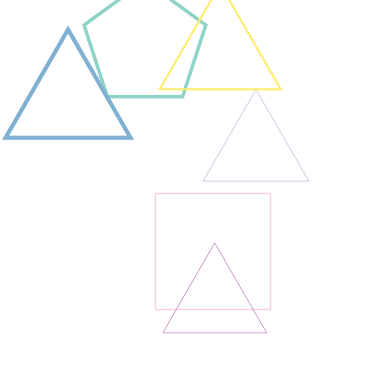[{"shape": "pentagon", "thickness": 2.5, "radius": 0.83, "center": [0.376, 0.883]}, {"shape": "triangle", "thickness": 0.5, "radius": 0.79, "center": [0.665, 0.609]}, {"shape": "triangle", "thickness": 3, "radius": 0.94, "center": [0.177, 0.736]}, {"shape": "square", "thickness": 1, "radius": 0.75, "center": [0.552, 0.348]}, {"shape": "triangle", "thickness": 0.5, "radius": 0.78, "center": [0.558, 0.213]}, {"shape": "triangle", "thickness": 1.5, "radius": 0.91, "center": [0.572, 0.859]}]